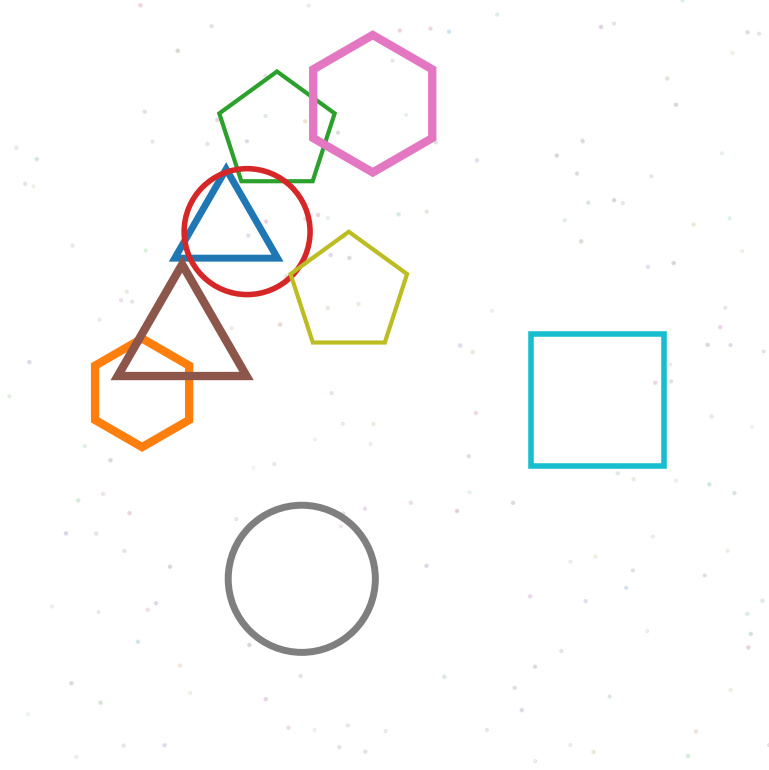[{"shape": "triangle", "thickness": 2.5, "radius": 0.39, "center": [0.294, 0.703]}, {"shape": "hexagon", "thickness": 3, "radius": 0.35, "center": [0.185, 0.49]}, {"shape": "pentagon", "thickness": 1.5, "radius": 0.39, "center": [0.36, 0.828]}, {"shape": "circle", "thickness": 2, "radius": 0.41, "center": [0.321, 0.699]}, {"shape": "triangle", "thickness": 3, "radius": 0.48, "center": [0.237, 0.56]}, {"shape": "hexagon", "thickness": 3, "radius": 0.45, "center": [0.484, 0.865]}, {"shape": "circle", "thickness": 2.5, "radius": 0.48, "center": [0.392, 0.248]}, {"shape": "pentagon", "thickness": 1.5, "radius": 0.4, "center": [0.453, 0.62]}, {"shape": "square", "thickness": 2, "radius": 0.43, "center": [0.776, 0.481]}]